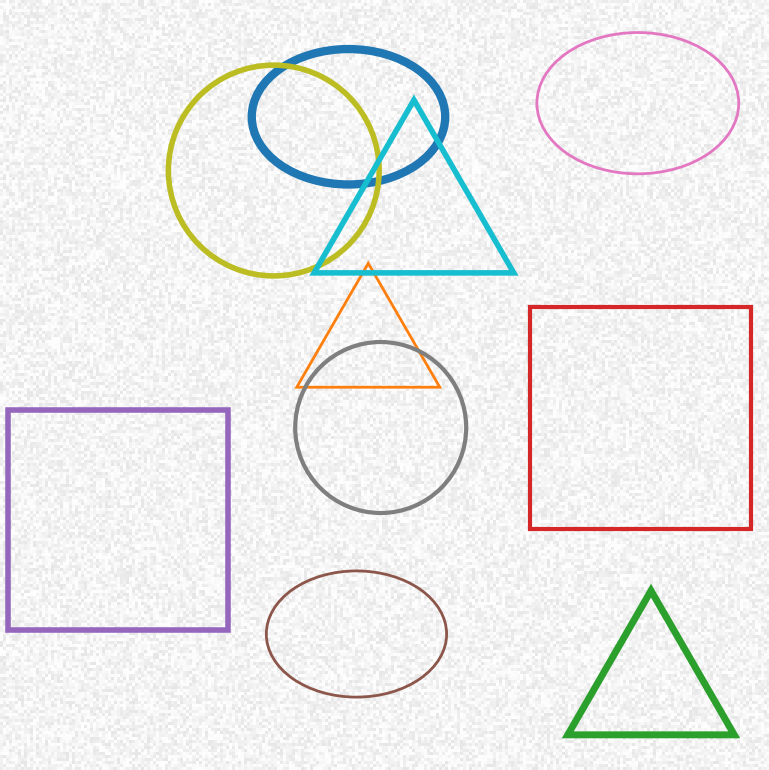[{"shape": "oval", "thickness": 3, "radius": 0.63, "center": [0.453, 0.848]}, {"shape": "triangle", "thickness": 1, "radius": 0.54, "center": [0.478, 0.551]}, {"shape": "triangle", "thickness": 2.5, "radius": 0.62, "center": [0.845, 0.108]}, {"shape": "square", "thickness": 1.5, "radius": 0.72, "center": [0.832, 0.457]}, {"shape": "square", "thickness": 2, "radius": 0.71, "center": [0.153, 0.324]}, {"shape": "oval", "thickness": 1, "radius": 0.59, "center": [0.463, 0.177]}, {"shape": "oval", "thickness": 1, "radius": 0.66, "center": [0.828, 0.866]}, {"shape": "circle", "thickness": 1.5, "radius": 0.56, "center": [0.494, 0.445]}, {"shape": "circle", "thickness": 2, "radius": 0.68, "center": [0.356, 0.779]}, {"shape": "triangle", "thickness": 2, "radius": 0.75, "center": [0.538, 0.72]}]